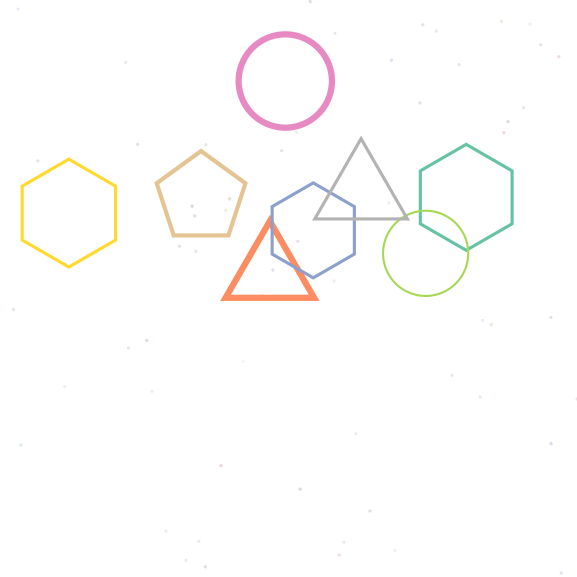[{"shape": "hexagon", "thickness": 1.5, "radius": 0.46, "center": [0.807, 0.657]}, {"shape": "triangle", "thickness": 3, "radius": 0.44, "center": [0.467, 0.528]}, {"shape": "hexagon", "thickness": 1.5, "radius": 0.41, "center": [0.542, 0.6]}, {"shape": "circle", "thickness": 3, "radius": 0.4, "center": [0.494, 0.859]}, {"shape": "circle", "thickness": 1, "radius": 0.37, "center": [0.737, 0.56]}, {"shape": "hexagon", "thickness": 1.5, "radius": 0.47, "center": [0.119, 0.63]}, {"shape": "pentagon", "thickness": 2, "radius": 0.4, "center": [0.348, 0.657]}, {"shape": "triangle", "thickness": 1.5, "radius": 0.46, "center": [0.625, 0.666]}]